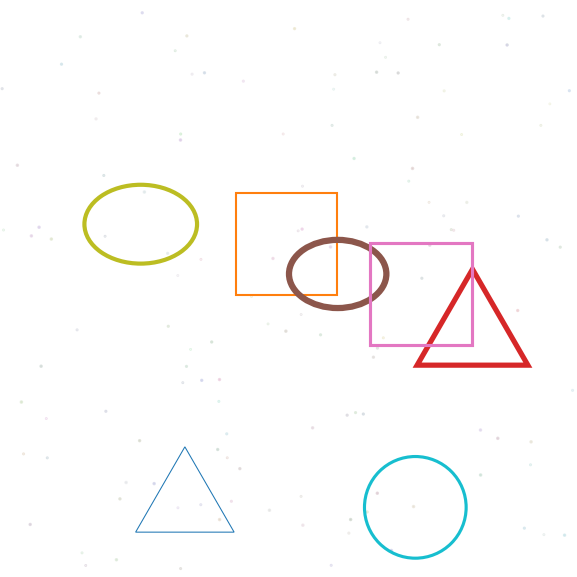[{"shape": "triangle", "thickness": 0.5, "radius": 0.49, "center": [0.32, 0.127]}, {"shape": "square", "thickness": 1, "radius": 0.44, "center": [0.496, 0.577]}, {"shape": "triangle", "thickness": 2.5, "radius": 0.55, "center": [0.818, 0.422]}, {"shape": "oval", "thickness": 3, "radius": 0.42, "center": [0.585, 0.525]}, {"shape": "square", "thickness": 1.5, "radius": 0.44, "center": [0.729, 0.49]}, {"shape": "oval", "thickness": 2, "radius": 0.49, "center": [0.244, 0.611]}, {"shape": "circle", "thickness": 1.5, "radius": 0.44, "center": [0.719, 0.121]}]